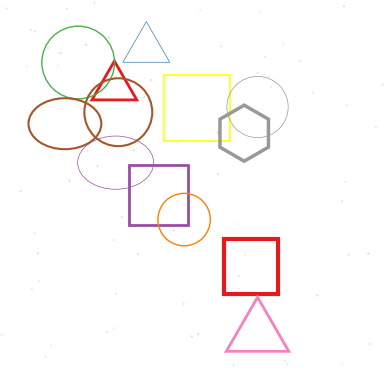[{"shape": "triangle", "thickness": 2, "radius": 0.34, "center": [0.297, 0.774]}, {"shape": "square", "thickness": 3, "radius": 0.35, "center": [0.652, 0.307]}, {"shape": "triangle", "thickness": 0.5, "radius": 0.35, "center": [0.38, 0.873]}, {"shape": "circle", "thickness": 1, "radius": 0.47, "center": [0.203, 0.838]}, {"shape": "square", "thickness": 2, "radius": 0.39, "center": [0.412, 0.495]}, {"shape": "oval", "thickness": 0.5, "radius": 0.49, "center": [0.3, 0.578]}, {"shape": "circle", "thickness": 1, "radius": 0.34, "center": [0.478, 0.43]}, {"shape": "square", "thickness": 1.5, "radius": 0.43, "center": [0.512, 0.72]}, {"shape": "circle", "thickness": 1.5, "radius": 0.44, "center": [0.307, 0.709]}, {"shape": "oval", "thickness": 1.5, "radius": 0.47, "center": [0.169, 0.679]}, {"shape": "triangle", "thickness": 2, "radius": 0.47, "center": [0.669, 0.134]}, {"shape": "circle", "thickness": 0.5, "radius": 0.4, "center": [0.669, 0.722]}, {"shape": "hexagon", "thickness": 2.5, "radius": 0.36, "center": [0.634, 0.654]}]